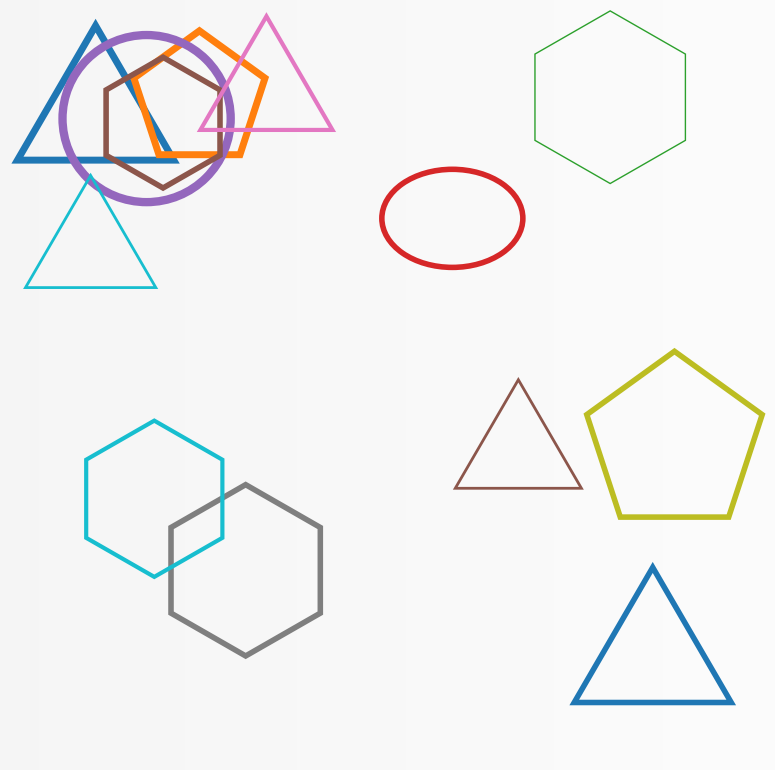[{"shape": "triangle", "thickness": 2, "radius": 0.58, "center": [0.842, 0.146]}, {"shape": "triangle", "thickness": 2.5, "radius": 0.58, "center": [0.123, 0.85]}, {"shape": "pentagon", "thickness": 2.5, "radius": 0.44, "center": [0.257, 0.871]}, {"shape": "hexagon", "thickness": 0.5, "radius": 0.56, "center": [0.787, 0.874]}, {"shape": "oval", "thickness": 2, "radius": 0.45, "center": [0.584, 0.716]}, {"shape": "circle", "thickness": 3, "radius": 0.54, "center": [0.189, 0.846]}, {"shape": "triangle", "thickness": 1, "radius": 0.47, "center": [0.669, 0.413]}, {"shape": "hexagon", "thickness": 2, "radius": 0.42, "center": [0.21, 0.841]}, {"shape": "triangle", "thickness": 1.5, "radius": 0.49, "center": [0.344, 0.88]}, {"shape": "hexagon", "thickness": 2, "radius": 0.56, "center": [0.317, 0.259]}, {"shape": "pentagon", "thickness": 2, "radius": 0.6, "center": [0.87, 0.425]}, {"shape": "hexagon", "thickness": 1.5, "radius": 0.51, "center": [0.199, 0.352]}, {"shape": "triangle", "thickness": 1, "radius": 0.49, "center": [0.117, 0.675]}]